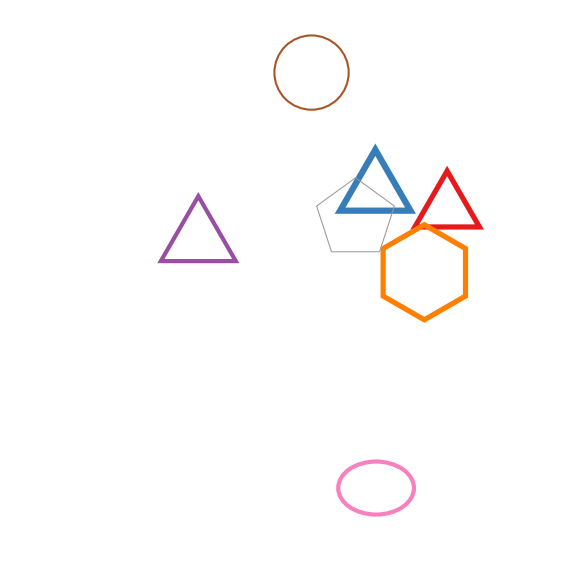[{"shape": "triangle", "thickness": 2.5, "radius": 0.32, "center": [0.774, 0.638]}, {"shape": "triangle", "thickness": 3, "radius": 0.35, "center": [0.65, 0.67]}, {"shape": "triangle", "thickness": 2, "radius": 0.37, "center": [0.343, 0.584]}, {"shape": "hexagon", "thickness": 2.5, "radius": 0.41, "center": [0.735, 0.528]}, {"shape": "circle", "thickness": 1, "radius": 0.32, "center": [0.539, 0.873]}, {"shape": "oval", "thickness": 2, "radius": 0.33, "center": [0.651, 0.154]}, {"shape": "pentagon", "thickness": 0.5, "radius": 0.35, "center": [0.616, 0.62]}]